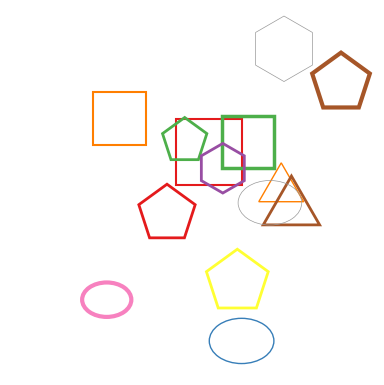[{"shape": "square", "thickness": 1.5, "radius": 0.43, "center": [0.543, 0.605]}, {"shape": "pentagon", "thickness": 2, "radius": 0.38, "center": [0.434, 0.445]}, {"shape": "oval", "thickness": 1, "radius": 0.42, "center": [0.627, 0.114]}, {"shape": "square", "thickness": 2.5, "radius": 0.34, "center": [0.644, 0.631]}, {"shape": "pentagon", "thickness": 2, "radius": 0.3, "center": [0.48, 0.634]}, {"shape": "hexagon", "thickness": 2, "radius": 0.32, "center": [0.579, 0.563]}, {"shape": "square", "thickness": 1.5, "radius": 0.34, "center": [0.31, 0.692]}, {"shape": "triangle", "thickness": 1, "radius": 0.34, "center": [0.73, 0.51]}, {"shape": "pentagon", "thickness": 2, "radius": 0.42, "center": [0.616, 0.268]}, {"shape": "triangle", "thickness": 2, "radius": 0.42, "center": [0.757, 0.458]}, {"shape": "pentagon", "thickness": 3, "radius": 0.39, "center": [0.886, 0.785]}, {"shape": "oval", "thickness": 3, "radius": 0.32, "center": [0.277, 0.222]}, {"shape": "hexagon", "thickness": 0.5, "radius": 0.43, "center": [0.738, 0.873]}, {"shape": "oval", "thickness": 0.5, "radius": 0.41, "center": [0.701, 0.473]}]